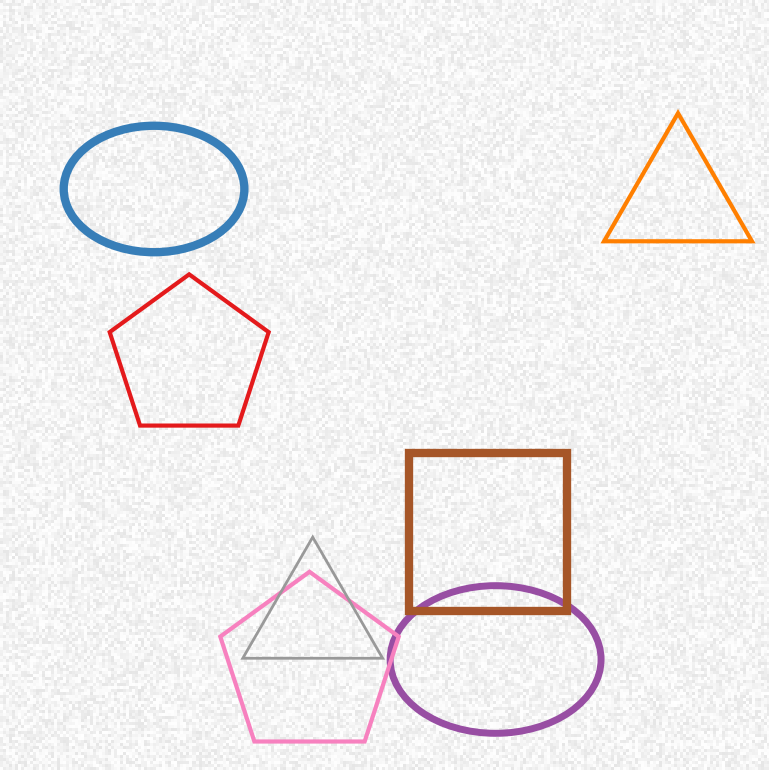[{"shape": "pentagon", "thickness": 1.5, "radius": 0.54, "center": [0.246, 0.535]}, {"shape": "oval", "thickness": 3, "radius": 0.59, "center": [0.2, 0.755]}, {"shape": "oval", "thickness": 2.5, "radius": 0.68, "center": [0.644, 0.144]}, {"shape": "triangle", "thickness": 1.5, "radius": 0.55, "center": [0.881, 0.742]}, {"shape": "square", "thickness": 3, "radius": 0.51, "center": [0.634, 0.309]}, {"shape": "pentagon", "thickness": 1.5, "radius": 0.61, "center": [0.402, 0.136]}, {"shape": "triangle", "thickness": 1, "radius": 0.52, "center": [0.406, 0.198]}]